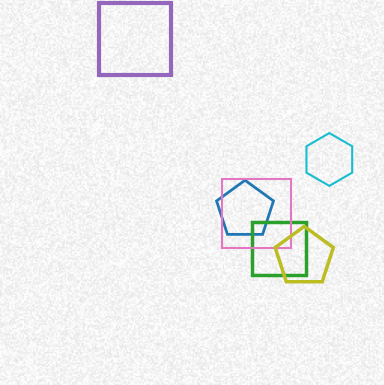[{"shape": "pentagon", "thickness": 2, "radius": 0.39, "center": [0.636, 0.454]}, {"shape": "square", "thickness": 2.5, "radius": 0.35, "center": [0.724, 0.355]}, {"shape": "square", "thickness": 3, "radius": 0.47, "center": [0.351, 0.898]}, {"shape": "square", "thickness": 1.5, "radius": 0.45, "center": [0.666, 0.446]}, {"shape": "pentagon", "thickness": 2.5, "radius": 0.4, "center": [0.79, 0.332]}, {"shape": "hexagon", "thickness": 1.5, "radius": 0.34, "center": [0.855, 0.586]}]